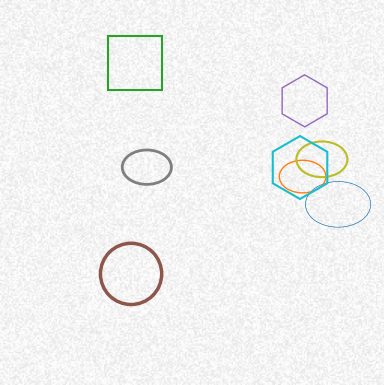[{"shape": "oval", "thickness": 0.5, "radius": 0.42, "center": [0.878, 0.469]}, {"shape": "oval", "thickness": 1, "radius": 0.3, "center": [0.786, 0.541]}, {"shape": "square", "thickness": 1.5, "radius": 0.35, "center": [0.351, 0.837]}, {"shape": "hexagon", "thickness": 1, "radius": 0.34, "center": [0.791, 0.738]}, {"shape": "circle", "thickness": 2.5, "radius": 0.4, "center": [0.34, 0.289]}, {"shape": "oval", "thickness": 2, "radius": 0.32, "center": [0.381, 0.566]}, {"shape": "oval", "thickness": 1.5, "radius": 0.33, "center": [0.836, 0.586]}, {"shape": "hexagon", "thickness": 1.5, "radius": 0.41, "center": [0.779, 0.565]}]